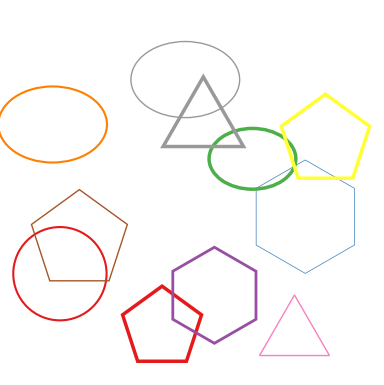[{"shape": "pentagon", "thickness": 2.5, "radius": 0.54, "center": [0.421, 0.149]}, {"shape": "circle", "thickness": 1.5, "radius": 0.61, "center": [0.156, 0.289]}, {"shape": "hexagon", "thickness": 0.5, "radius": 0.74, "center": [0.793, 0.437]}, {"shape": "oval", "thickness": 2.5, "radius": 0.56, "center": [0.656, 0.588]}, {"shape": "hexagon", "thickness": 2, "radius": 0.62, "center": [0.557, 0.233]}, {"shape": "oval", "thickness": 1.5, "radius": 0.71, "center": [0.137, 0.677]}, {"shape": "pentagon", "thickness": 2.5, "radius": 0.6, "center": [0.845, 0.635]}, {"shape": "pentagon", "thickness": 1, "radius": 0.65, "center": [0.206, 0.377]}, {"shape": "triangle", "thickness": 1, "radius": 0.52, "center": [0.765, 0.129]}, {"shape": "oval", "thickness": 1, "radius": 0.71, "center": [0.481, 0.793]}, {"shape": "triangle", "thickness": 2.5, "radius": 0.6, "center": [0.528, 0.68]}]